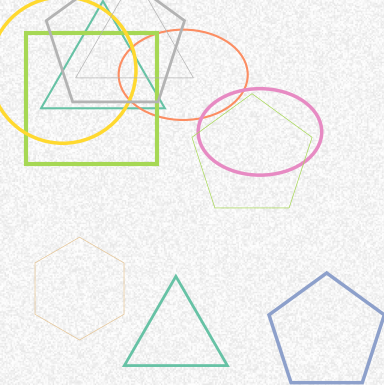[{"shape": "triangle", "thickness": 2, "radius": 0.77, "center": [0.457, 0.128]}, {"shape": "triangle", "thickness": 1.5, "radius": 0.93, "center": [0.267, 0.812]}, {"shape": "oval", "thickness": 1.5, "radius": 0.84, "center": [0.476, 0.806]}, {"shape": "pentagon", "thickness": 2.5, "radius": 0.79, "center": [0.848, 0.133]}, {"shape": "oval", "thickness": 2.5, "radius": 0.8, "center": [0.675, 0.657]}, {"shape": "square", "thickness": 3, "radius": 0.85, "center": [0.237, 0.745]}, {"shape": "pentagon", "thickness": 0.5, "radius": 0.82, "center": [0.655, 0.593]}, {"shape": "circle", "thickness": 2.5, "radius": 0.95, "center": [0.163, 0.818]}, {"shape": "hexagon", "thickness": 0.5, "radius": 0.67, "center": [0.207, 0.25]}, {"shape": "triangle", "thickness": 0.5, "radius": 0.88, "center": [0.349, 0.886]}, {"shape": "pentagon", "thickness": 2, "radius": 0.94, "center": [0.3, 0.888]}]